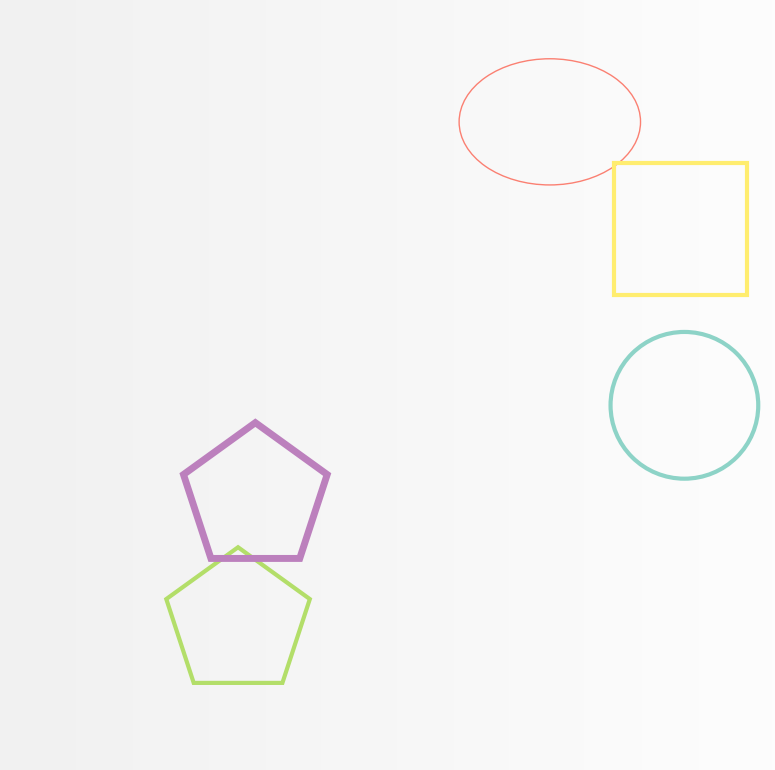[{"shape": "circle", "thickness": 1.5, "radius": 0.48, "center": [0.883, 0.474]}, {"shape": "oval", "thickness": 0.5, "radius": 0.59, "center": [0.709, 0.842]}, {"shape": "pentagon", "thickness": 1.5, "radius": 0.49, "center": [0.307, 0.192]}, {"shape": "pentagon", "thickness": 2.5, "radius": 0.49, "center": [0.329, 0.354]}, {"shape": "square", "thickness": 1.5, "radius": 0.43, "center": [0.878, 0.703]}]